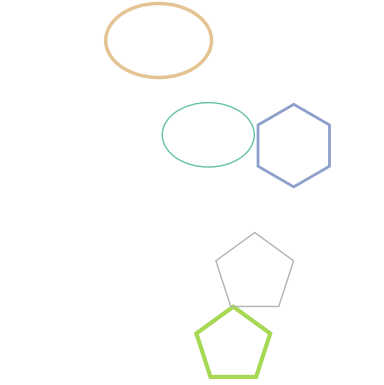[{"shape": "oval", "thickness": 1, "radius": 0.6, "center": [0.541, 0.65]}, {"shape": "hexagon", "thickness": 2, "radius": 0.54, "center": [0.763, 0.622]}, {"shape": "pentagon", "thickness": 3, "radius": 0.5, "center": [0.606, 0.103]}, {"shape": "oval", "thickness": 2.5, "radius": 0.69, "center": [0.412, 0.895]}, {"shape": "pentagon", "thickness": 1, "radius": 0.53, "center": [0.662, 0.29]}]